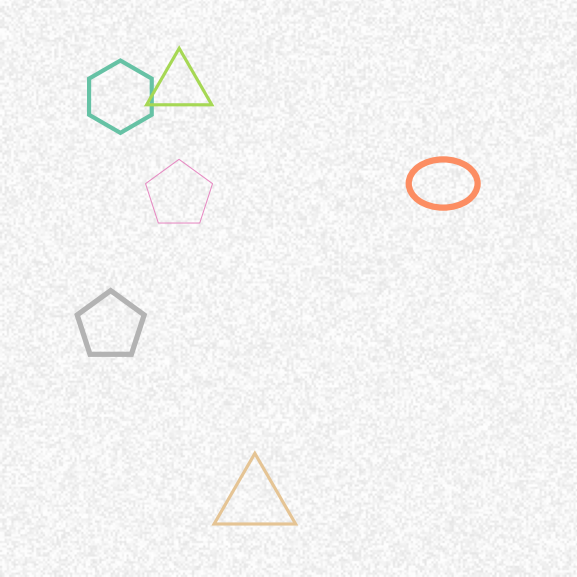[{"shape": "hexagon", "thickness": 2, "radius": 0.31, "center": [0.208, 0.832]}, {"shape": "oval", "thickness": 3, "radius": 0.3, "center": [0.767, 0.681]}, {"shape": "pentagon", "thickness": 0.5, "radius": 0.3, "center": [0.31, 0.662]}, {"shape": "triangle", "thickness": 1.5, "radius": 0.33, "center": [0.31, 0.85]}, {"shape": "triangle", "thickness": 1.5, "radius": 0.41, "center": [0.441, 0.133]}, {"shape": "pentagon", "thickness": 2.5, "radius": 0.3, "center": [0.192, 0.435]}]